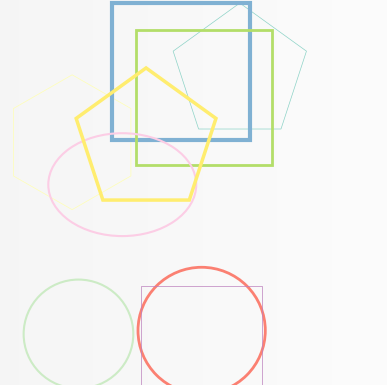[{"shape": "pentagon", "thickness": 0.5, "radius": 0.9, "center": [0.619, 0.811]}, {"shape": "hexagon", "thickness": 0.5, "radius": 0.88, "center": [0.186, 0.631]}, {"shape": "circle", "thickness": 2, "radius": 0.82, "center": [0.52, 0.141]}, {"shape": "square", "thickness": 3, "radius": 0.89, "center": [0.467, 0.814]}, {"shape": "square", "thickness": 2, "radius": 0.88, "center": [0.527, 0.747]}, {"shape": "oval", "thickness": 1.5, "radius": 0.95, "center": [0.316, 0.52]}, {"shape": "square", "thickness": 0.5, "radius": 0.78, "center": [0.52, 0.102]}, {"shape": "circle", "thickness": 1.5, "radius": 0.71, "center": [0.203, 0.132]}, {"shape": "pentagon", "thickness": 2.5, "radius": 0.95, "center": [0.377, 0.634]}]